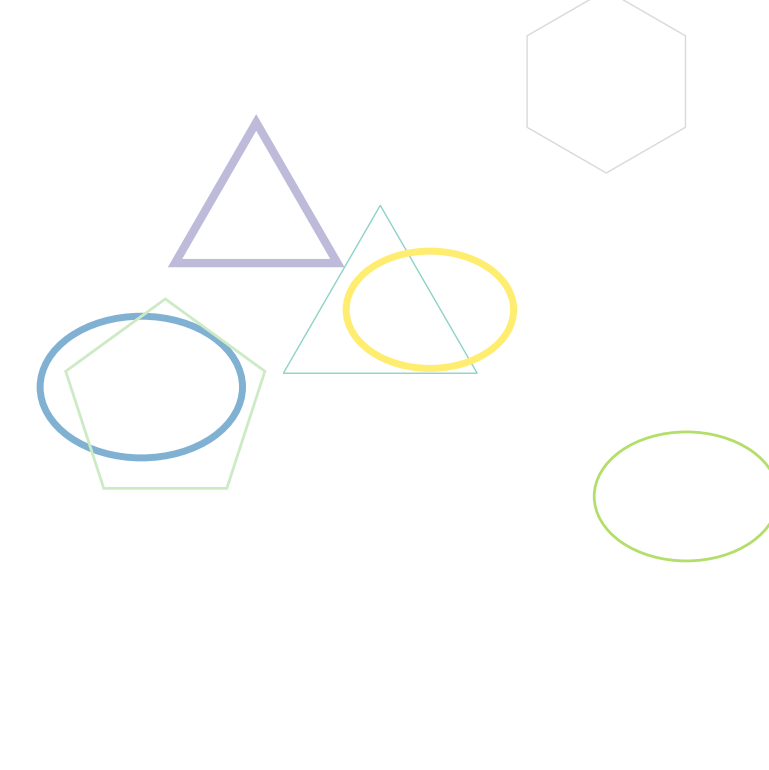[{"shape": "triangle", "thickness": 0.5, "radius": 0.73, "center": [0.494, 0.588]}, {"shape": "triangle", "thickness": 3, "radius": 0.61, "center": [0.333, 0.719]}, {"shape": "oval", "thickness": 2.5, "radius": 0.66, "center": [0.184, 0.497]}, {"shape": "oval", "thickness": 1, "radius": 0.6, "center": [0.891, 0.355]}, {"shape": "hexagon", "thickness": 0.5, "radius": 0.59, "center": [0.787, 0.894]}, {"shape": "pentagon", "thickness": 1, "radius": 0.68, "center": [0.215, 0.476]}, {"shape": "oval", "thickness": 2.5, "radius": 0.54, "center": [0.558, 0.598]}]